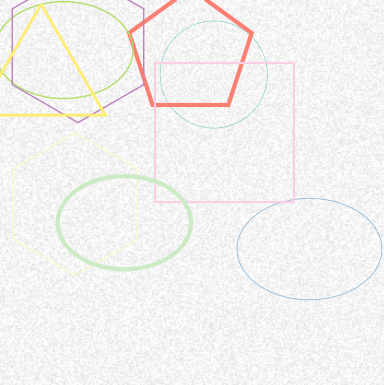[{"shape": "circle", "thickness": 0.5, "radius": 0.7, "center": [0.555, 0.806]}, {"shape": "hexagon", "thickness": 0.5, "radius": 0.92, "center": [0.195, 0.47]}, {"shape": "pentagon", "thickness": 3, "radius": 0.84, "center": [0.495, 0.863]}, {"shape": "oval", "thickness": 0.5, "radius": 0.94, "center": [0.804, 0.353]}, {"shape": "oval", "thickness": 1, "radius": 0.9, "center": [0.166, 0.87]}, {"shape": "square", "thickness": 1.5, "radius": 0.91, "center": [0.583, 0.656]}, {"shape": "hexagon", "thickness": 1, "radius": 0.99, "center": [0.203, 0.879]}, {"shape": "oval", "thickness": 3, "radius": 0.87, "center": [0.323, 0.422]}, {"shape": "triangle", "thickness": 2, "radius": 0.96, "center": [0.107, 0.797]}]